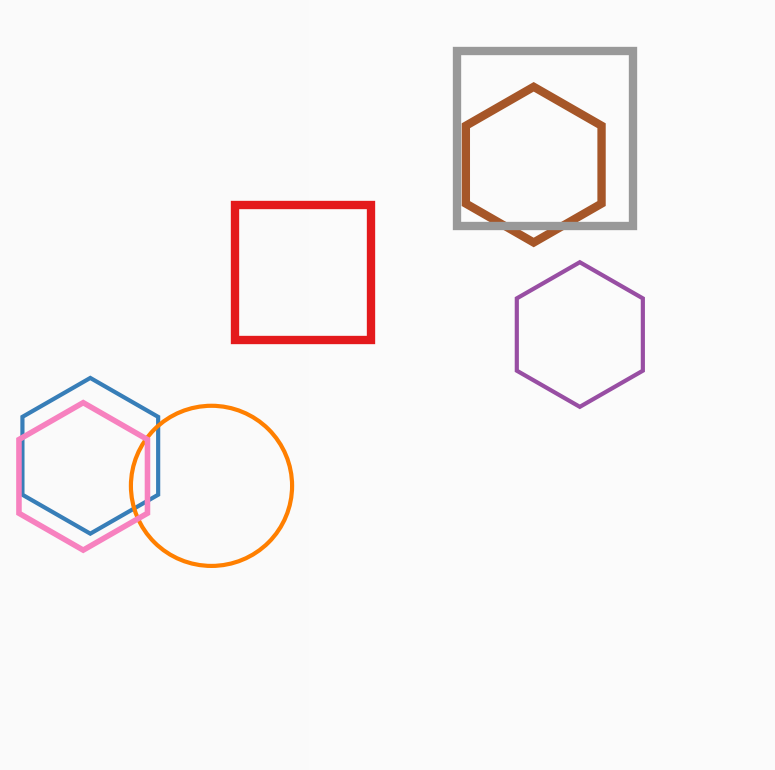[{"shape": "square", "thickness": 3, "radius": 0.44, "center": [0.391, 0.646]}, {"shape": "hexagon", "thickness": 1.5, "radius": 0.51, "center": [0.117, 0.408]}, {"shape": "hexagon", "thickness": 1.5, "radius": 0.47, "center": [0.748, 0.566]}, {"shape": "circle", "thickness": 1.5, "radius": 0.52, "center": [0.273, 0.369]}, {"shape": "hexagon", "thickness": 3, "radius": 0.51, "center": [0.689, 0.786]}, {"shape": "hexagon", "thickness": 2, "radius": 0.48, "center": [0.107, 0.381]}, {"shape": "square", "thickness": 3, "radius": 0.57, "center": [0.703, 0.821]}]